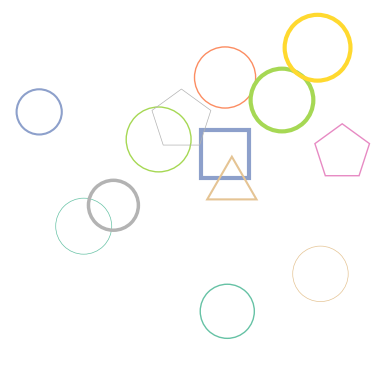[{"shape": "circle", "thickness": 0.5, "radius": 0.36, "center": [0.217, 0.413]}, {"shape": "circle", "thickness": 1, "radius": 0.35, "center": [0.59, 0.191]}, {"shape": "circle", "thickness": 1, "radius": 0.4, "center": [0.585, 0.799]}, {"shape": "square", "thickness": 3, "radius": 0.31, "center": [0.585, 0.6]}, {"shape": "circle", "thickness": 1.5, "radius": 0.29, "center": [0.102, 0.709]}, {"shape": "pentagon", "thickness": 1, "radius": 0.37, "center": [0.889, 0.604]}, {"shape": "circle", "thickness": 1, "radius": 0.42, "center": [0.412, 0.638]}, {"shape": "circle", "thickness": 3, "radius": 0.41, "center": [0.732, 0.74]}, {"shape": "circle", "thickness": 3, "radius": 0.43, "center": [0.825, 0.876]}, {"shape": "circle", "thickness": 0.5, "radius": 0.36, "center": [0.832, 0.289]}, {"shape": "triangle", "thickness": 1.5, "radius": 0.37, "center": [0.602, 0.519]}, {"shape": "circle", "thickness": 2.5, "radius": 0.32, "center": [0.295, 0.467]}, {"shape": "pentagon", "thickness": 0.5, "radius": 0.4, "center": [0.471, 0.688]}]